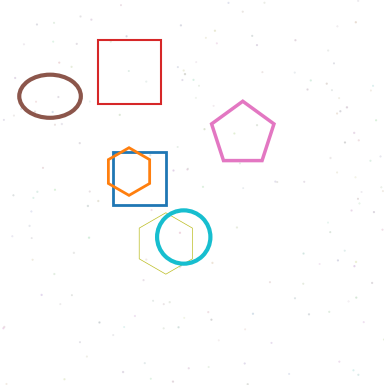[{"shape": "square", "thickness": 2, "radius": 0.35, "center": [0.362, 0.537]}, {"shape": "hexagon", "thickness": 2, "radius": 0.31, "center": [0.335, 0.554]}, {"shape": "square", "thickness": 1.5, "radius": 0.41, "center": [0.337, 0.813]}, {"shape": "oval", "thickness": 3, "radius": 0.4, "center": [0.13, 0.75]}, {"shape": "pentagon", "thickness": 2.5, "radius": 0.43, "center": [0.631, 0.652]}, {"shape": "hexagon", "thickness": 0.5, "radius": 0.4, "center": [0.431, 0.368]}, {"shape": "circle", "thickness": 3, "radius": 0.35, "center": [0.477, 0.384]}]